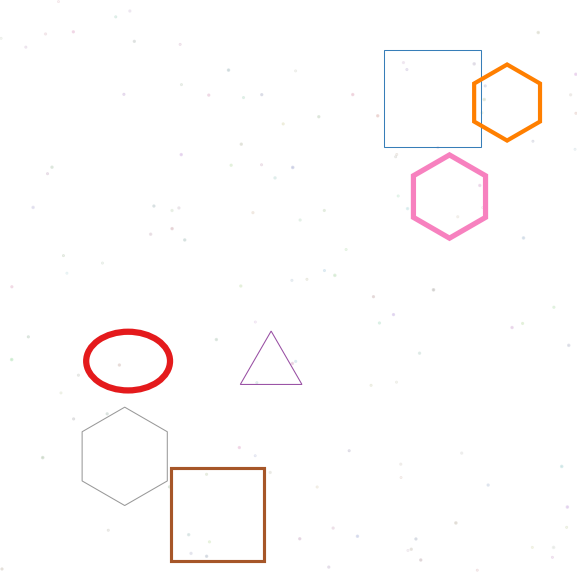[{"shape": "oval", "thickness": 3, "radius": 0.36, "center": [0.222, 0.374]}, {"shape": "square", "thickness": 0.5, "radius": 0.42, "center": [0.749, 0.829]}, {"shape": "triangle", "thickness": 0.5, "radius": 0.31, "center": [0.469, 0.364]}, {"shape": "hexagon", "thickness": 2, "radius": 0.33, "center": [0.878, 0.822]}, {"shape": "square", "thickness": 1.5, "radius": 0.4, "center": [0.377, 0.108]}, {"shape": "hexagon", "thickness": 2.5, "radius": 0.36, "center": [0.778, 0.659]}, {"shape": "hexagon", "thickness": 0.5, "radius": 0.43, "center": [0.216, 0.209]}]